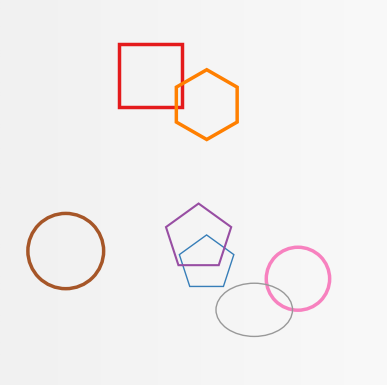[{"shape": "square", "thickness": 2.5, "radius": 0.41, "center": [0.389, 0.803]}, {"shape": "pentagon", "thickness": 1, "radius": 0.37, "center": [0.533, 0.316]}, {"shape": "pentagon", "thickness": 1.5, "radius": 0.44, "center": [0.512, 0.383]}, {"shape": "hexagon", "thickness": 2.5, "radius": 0.45, "center": [0.534, 0.728]}, {"shape": "circle", "thickness": 2.5, "radius": 0.49, "center": [0.17, 0.348]}, {"shape": "circle", "thickness": 2.5, "radius": 0.41, "center": [0.769, 0.276]}, {"shape": "oval", "thickness": 1, "radius": 0.49, "center": [0.656, 0.195]}]